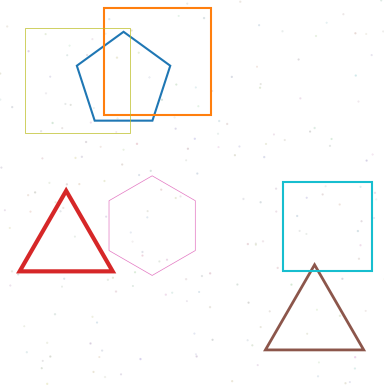[{"shape": "pentagon", "thickness": 1.5, "radius": 0.64, "center": [0.321, 0.79]}, {"shape": "square", "thickness": 1.5, "radius": 0.69, "center": [0.408, 0.84]}, {"shape": "triangle", "thickness": 3, "radius": 0.7, "center": [0.172, 0.365]}, {"shape": "triangle", "thickness": 2, "radius": 0.74, "center": [0.817, 0.165]}, {"shape": "hexagon", "thickness": 0.5, "radius": 0.65, "center": [0.395, 0.414]}, {"shape": "square", "thickness": 0.5, "radius": 0.68, "center": [0.202, 0.791]}, {"shape": "square", "thickness": 1.5, "radius": 0.58, "center": [0.851, 0.411]}]